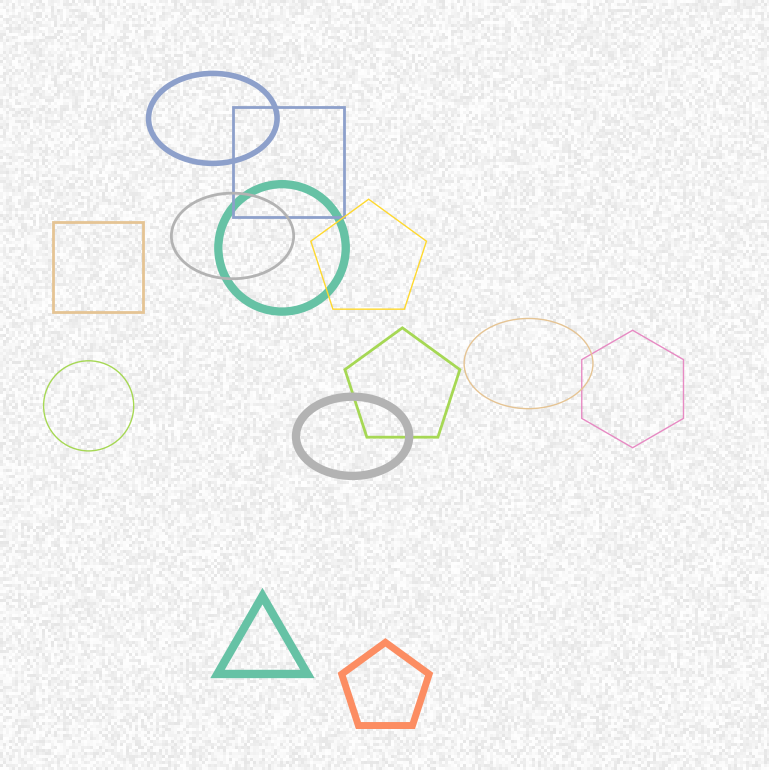[{"shape": "triangle", "thickness": 3, "radius": 0.34, "center": [0.341, 0.158]}, {"shape": "circle", "thickness": 3, "radius": 0.41, "center": [0.366, 0.678]}, {"shape": "pentagon", "thickness": 2.5, "radius": 0.3, "center": [0.501, 0.106]}, {"shape": "square", "thickness": 1, "radius": 0.36, "center": [0.375, 0.789]}, {"shape": "oval", "thickness": 2, "radius": 0.42, "center": [0.276, 0.846]}, {"shape": "hexagon", "thickness": 0.5, "radius": 0.38, "center": [0.822, 0.495]}, {"shape": "pentagon", "thickness": 1, "radius": 0.39, "center": [0.523, 0.496]}, {"shape": "circle", "thickness": 0.5, "radius": 0.29, "center": [0.115, 0.473]}, {"shape": "pentagon", "thickness": 0.5, "radius": 0.39, "center": [0.479, 0.662]}, {"shape": "oval", "thickness": 0.5, "radius": 0.42, "center": [0.686, 0.528]}, {"shape": "square", "thickness": 1, "radius": 0.29, "center": [0.127, 0.653]}, {"shape": "oval", "thickness": 1, "radius": 0.4, "center": [0.302, 0.694]}, {"shape": "oval", "thickness": 3, "radius": 0.37, "center": [0.458, 0.433]}]